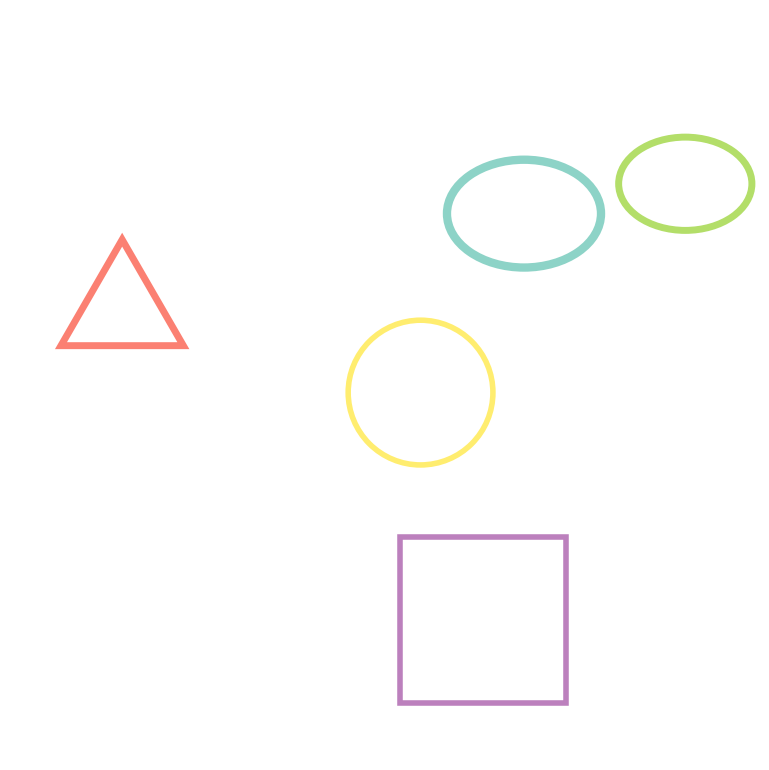[{"shape": "oval", "thickness": 3, "radius": 0.5, "center": [0.681, 0.723]}, {"shape": "triangle", "thickness": 2.5, "radius": 0.46, "center": [0.159, 0.597]}, {"shape": "oval", "thickness": 2.5, "radius": 0.43, "center": [0.89, 0.761]}, {"shape": "square", "thickness": 2, "radius": 0.54, "center": [0.627, 0.195]}, {"shape": "circle", "thickness": 2, "radius": 0.47, "center": [0.546, 0.49]}]